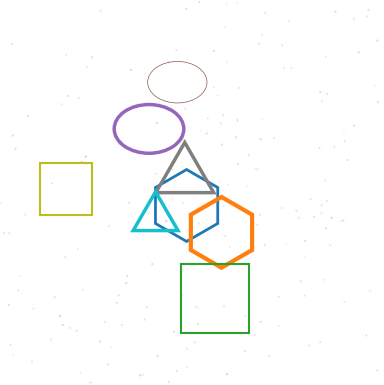[{"shape": "hexagon", "thickness": 2, "radius": 0.47, "center": [0.485, 0.466]}, {"shape": "hexagon", "thickness": 3, "radius": 0.46, "center": [0.575, 0.397]}, {"shape": "square", "thickness": 1.5, "radius": 0.44, "center": [0.558, 0.225]}, {"shape": "oval", "thickness": 2.5, "radius": 0.45, "center": [0.387, 0.665]}, {"shape": "oval", "thickness": 0.5, "radius": 0.39, "center": [0.461, 0.787]}, {"shape": "triangle", "thickness": 2.5, "radius": 0.43, "center": [0.48, 0.543]}, {"shape": "square", "thickness": 1.5, "radius": 0.34, "center": [0.17, 0.509]}, {"shape": "triangle", "thickness": 2.5, "radius": 0.34, "center": [0.404, 0.435]}]